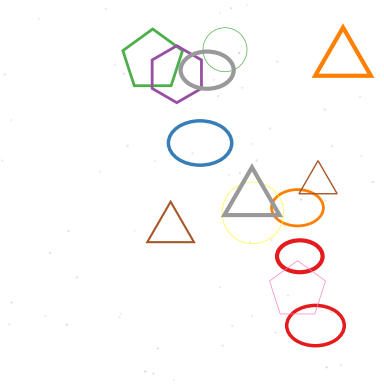[{"shape": "oval", "thickness": 2.5, "radius": 0.37, "center": [0.819, 0.154]}, {"shape": "oval", "thickness": 3, "radius": 0.3, "center": [0.779, 0.334]}, {"shape": "oval", "thickness": 2.5, "radius": 0.41, "center": [0.52, 0.629]}, {"shape": "pentagon", "thickness": 2, "radius": 0.41, "center": [0.397, 0.843]}, {"shape": "circle", "thickness": 0.5, "radius": 0.29, "center": [0.584, 0.871]}, {"shape": "hexagon", "thickness": 2, "radius": 0.37, "center": [0.459, 0.807]}, {"shape": "triangle", "thickness": 3, "radius": 0.42, "center": [0.891, 0.845]}, {"shape": "oval", "thickness": 2, "radius": 0.34, "center": [0.773, 0.46]}, {"shape": "circle", "thickness": 0.5, "radius": 0.4, "center": [0.657, 0.447]}, {"shape": "triangle", "thickness": 1, "radius": 0.29, "center": [0.826, 0.525]}, {"shape": "triangle", "thickness": 1.5, "radius": 0.35, "center": [0.443, 0.406]}, {"shape": "pentagon", "thickness": 0.5, "radius": 0.38, "center": [0.773, 0.246]}, {"shape": "oval", "thickness": 3, "radius": 0.35, "center": [0.538, 0.818]}, {"shape": "triangle", "thickness": 3, "radius": 0.41, "center": [0.654, 0.483]}]